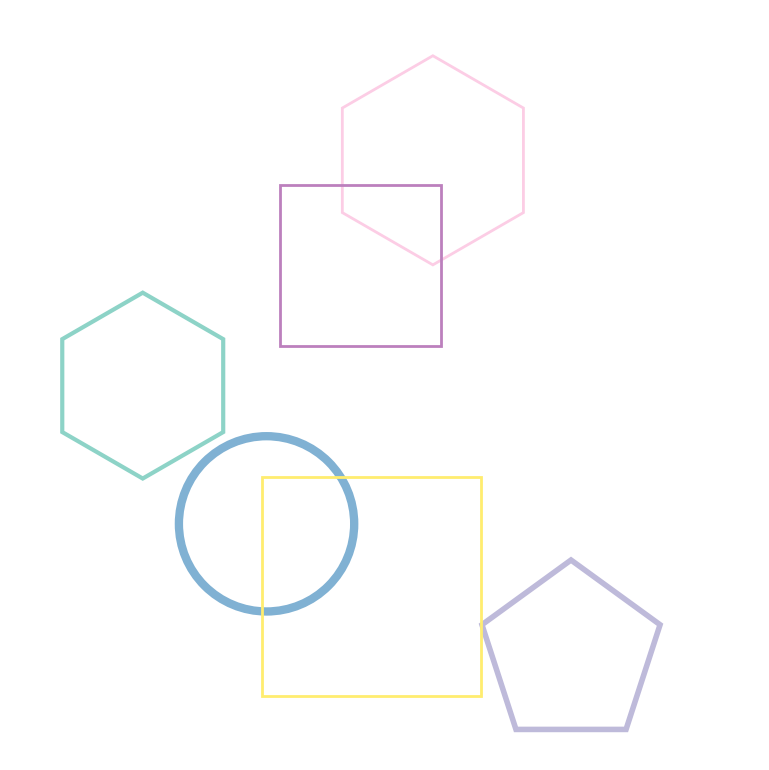[{"shape": "hexagon", "thickness": 1.5, "radius": 0.6, "center": [0.185, 0.499]}, {"shape": "pentagon", "thickness": 2, "radius": 0.61, "center": [0.742, 0.151]}, {"shape": "circle", "thickness": 3, "radius": 0.57, "center": [0.346, 0.32]}, {"shape": "hexagon", "thickness": 1, "radius": 0.68, "center": [0.562, 0.792]}, {"shape": "square", "thickness": 1, "radius": 0.52, "center": [0.468, 0.655]}, {"shape": "square", "thickness": 1, "radius": 0.71, "center": [0.482, 0.238]}]